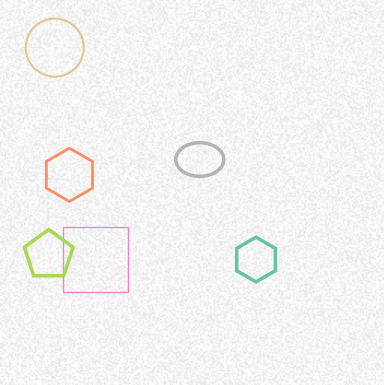[{"shape": "hexagon", "thickness": 2.5, "radius": 0.29, "center": [0.665, 0.326]}, {"shape": "hexagon", "thickness": 2, "radius": 0.35, "center": [0.18, 0.546]}, {"shape": "square", "thickness": 1, "radius": 0.42, "center": [0.248, 0.327]}, {"shape": "pentagon", "thickness": 2.5, "radius": 0.33, "center": [0.127, 0.337]}, {"shape": "circle", "thickness": 1.5, "radius": 0.38, "center": [0.142, 0.876]}, {"shape": "oval", "thickness": 2.5, "radius": 0.31, "center": [0.519, 0.586]}]